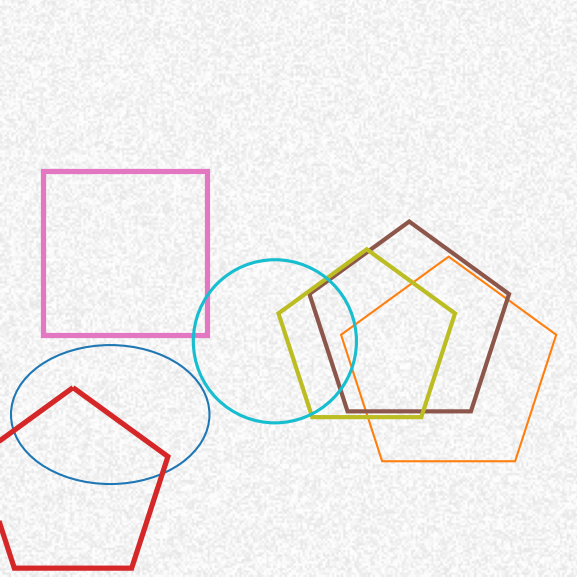[{"shape": "oval", "thickness": 1, "radius": 0.86, "center": [0.191, 0.281]}, {"shape": "pentagon", "thickness": 1, "radius": 0.98, "center": [0.777, 0.359]}, {"shape": "pentagon", "thickness": 2.5, "radius": 0.86, "center": [0.126, 0.155]}, {"shape": "pentagon", "thickness": 2, "radius": 0.91, "center": [0.709, 0.434]}, {"shape": "square", "thickness": 2.5, "radius": 0.71, "center": [0.216, 0.561]}, {"shape": "pentagon", "thickness": 2, "radius": 0.8, "center": [0.635, 0.407]}, {"shape": "circle", "thickness": 1.5, "radius": 0.71, "center": [0.476, 0.408]}]